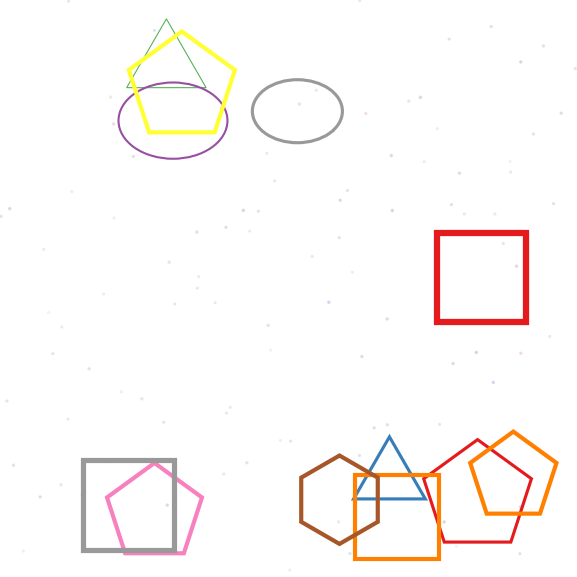[{"shape": "square", "thickness": 3, "radius": 0.39, "center": [0.833, 0.519]}, {"shape": "pentagon", "thickness": 1.5, "radius": 0.49, "center": [0.827, 0.14]}, {"shape": "triangle", "thickness": 1.5, "radius": 0.36, "center": [0.674, 0.171]}, {"shape": "triangle", "thickness": 0.5, "radius": 0.4, "center": [0.288, 0.887]}, {"shape": "oval", "thickness": 1, "radius": 0.47, "center": [0.3, 0.79]}, {"shape": "pentagon", "thickness": 2, "radius": 0.39, "center": [0.889, 0.173]}, {"shape": "square", "thickness": 2, "radius": 0.36, "center": [0.687, 0.104]}, {"shape": "pentagon", "thickness": 2, "radius": 0.48, "center": [0.315, 0.848]}, {"shape": "hexagon", "thickness": 2, "radius": 0.38, "center": [0.588, 0.134]}, {"shape": "pentagon", "thickness": 2, "radius": 0.43, "center": [0.268, 0.111]}, {"shape": "square", "thickness": 2.5, "radius": 0.39, "center": [0.223, 0.124]}, {"shape": "oval", "thickness": 1.5, "radius": 0.39, "center": [0.515, 0.807]}]